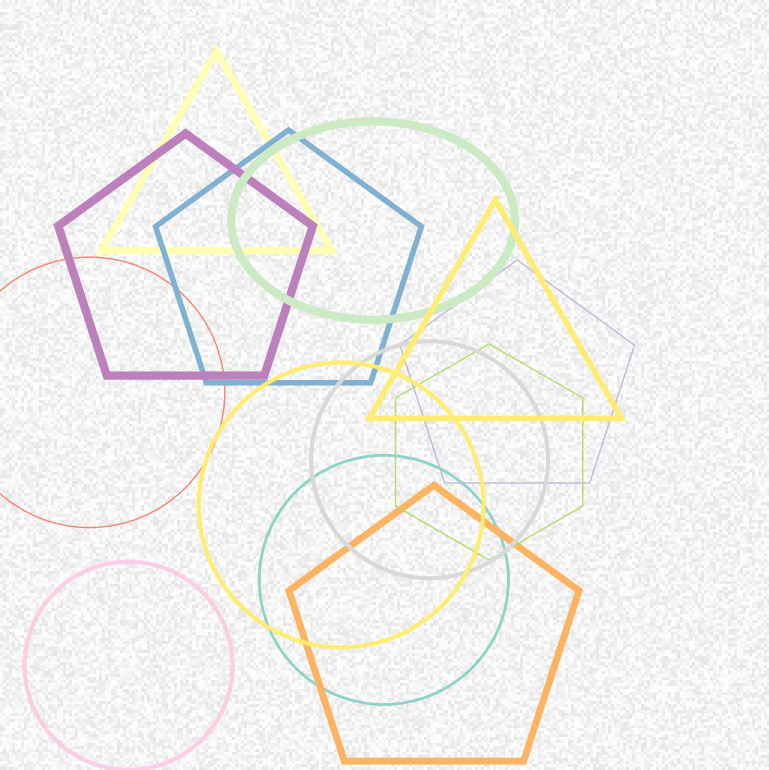[{"shape": "circle", "thickness": 1, "radius": 0.81, "center": [0.499, 0.247]}, {"shape": "triangle", "thickness": 2.5, "radius": 0.86, "center": [0.281, 0.761]}, {"shape": "pentagon", "thickness": 0.5, "radius": 0.8, "center": [0.672, 0.502]}, {"shape": "circle", "thickness": 0.5, "radius": 0.88, "center": [0.116, 0.49]}, {"shape": "pentagon", "thickness": 2, "radius": 0.91, "center": [0.375, 0.65]}, {"shape": "pentagon", "thickness": 2.5, "radius": 0.99, "center": [0.564, 0.172]}, {"shape": "hexagon", "thickness": 0.5, "radius": 0.7, "center": [0.635, 0.413]}, {"shape": "circle", "thickness": 1.5, "radius": 0.68, "center": [0.167, 0.135]}, {"shape": "circle", "thickness": 1.5, "radius": 0.77, "center": [0.558, 0.403]}, {"shape": "pentagon", "thickness": 3, "radius": 0.87, "center": [0.241, 0.653]}, {"shape": "oval", "thickness": 3, "radius": 0.92, "center": [0.484, 0.714]}, {"shape": "circle", "thickness": 1.5, "radius": 0.93, "center": [0.443, 0.344]}, {"shape": "triangle", "thickness": 2, "radius": 0.95, "center": [0.643, 0.551]}]